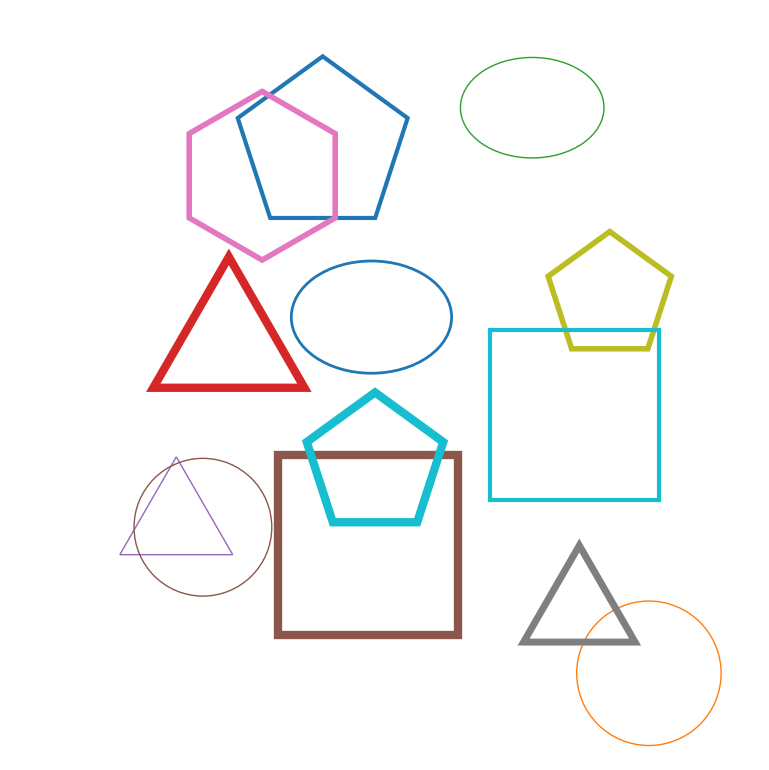[{"shape": "oval", "thickness": 1, "radius": 0.52, "center": [0.482, 0.588]}, {"shape": "pentagon", "thickness": 1.5, "radius": 0.58, "center": [0.419, 0.811]}, {"shape": "circle", "thickness": 0.5, "radius": 0.47, "center": [0.843, 0.126]}, {"shape": "oval", "thickness": 0.5, "radius": 0.47, "center": [0.691, 0.86]}, {"shape": "triangle", "thickness": 3, "radius": 0.57, "center": [0.297, 0.553]}, {"shape": "triangle", "thickness": 0.5, "radius": 0.42, "center": [0.229, 0.322]}, {"shape": "square", "thickness": 3, "radius": 0.58, "center": [0.478, 0.292]}, {"shape": "circle", "thickness": 0.5, "radius": 0.45, "center": [0.264, 0.315]}, {"shape": "hexagon", "thickness": 2, "radius": 0.55, "center": [0.341, 0.772]}, {"shape": "triangle", "thickness": 2.5, "radius": 0.42, "center": [0.752, 0.208]}, {"shape": "pentagon", "thickness": 2, "radius": 0.42, "center": [0.792, 0.615]}, {"shape": "pentagon", "thickness": 3, "radius": 0.47, "center": [0.487, 0.397]}, {"shape": "square", "thickness": 1.5, "radius": 0.55, "center": [0.746, 0.461]}]